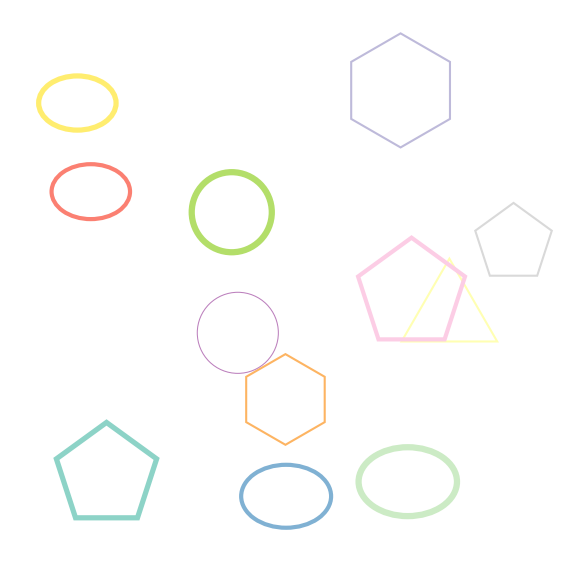[{"shape": "pentagon", "thickness": 2.5, "radius": 0.46, "center": [0.184, 0.176]}, {"shape": "triangle", "thickness": 1, "radius": 0.48, "center": [0.778, 0.456]}, {"shape": "hexagon", "thickness": 1, "radius": 0.49, "center": [0.694, 0.843]}, {"shape": "oval", "thickness": 2, "radius": 0.34, "center": [0.157, 0.667]}, {"shape": "oval", "thickness": 2, "radius": 0.39, "center": [0.495, 0.14]}, {"shape": "hexagon", "thickness": 1, "radius": 0.39, "center": [0.494, 0.307]}, {"shape": "circle", "thickness": 3, "radius": 0.35, "center": [0.401, 0.632]}, {"shape": "pentagon", "thickness": 2, "radius": 0.49, "center": [0.713, 0.49]}, {"shape": "pentagon", "thickness": 1, "radius": 0.35, "center": [0.889, 0.578]}, {"shape": "circle", "thickness": 0.5, "radius": 0.35, "center": [0.412, 0.423]}, {"shape": "oval", "thickness": 3, "radius": 0.43, "center": [0.706, 0.165]}, {"shape": "oval", "thickness": 2.5, "radius": 0.34, "center": [0.134, 0.821]}]